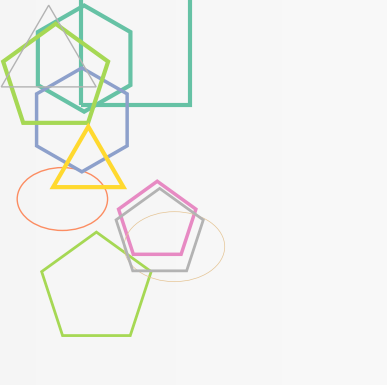[{"shape": "square", "thickness": 3, "radius": 0.7, "center": [0.35, 0.868]}, {"shape": "hexagon", "thickness": 3, "radius": 0.69, "center": [0.217, 0.848]}, {"shape": "oval", "thickness": 1, "radius": 0.58, "center": [0.161, 0.483]}, {"shape": "hexagon", "thickness": 2.5, "radius": 0.67, "center": [0.211, 0.689]}, {"shape": "pentagon", "thickness": 2.5, "radius": 0.52, "center": [0.406, 0.424]}, {"shape": "pentagon", "thickness": 2, "radius": 0.74, "center": [0.249, 0.249]}, {"shape": "pentagon", "thickness": 3, "radius": 0.71, "center": [0.144, 0.796]}, {"shape": "triangle", "thickness": 3, "radius": 0.52, "center": [0.228, 0.566]}, {"shape": "oval", "thickness": 0.5, "radius": 0.65, "center": [0.45, 0.359]}, {"shape": "triangle", "thickness": 1, "radius": 0.71, "center": [0.126, 0.845]}, {"shape": "pentagon", "thickness": 2, "radius": 0.59, "center": [0.412, 0.392]}]